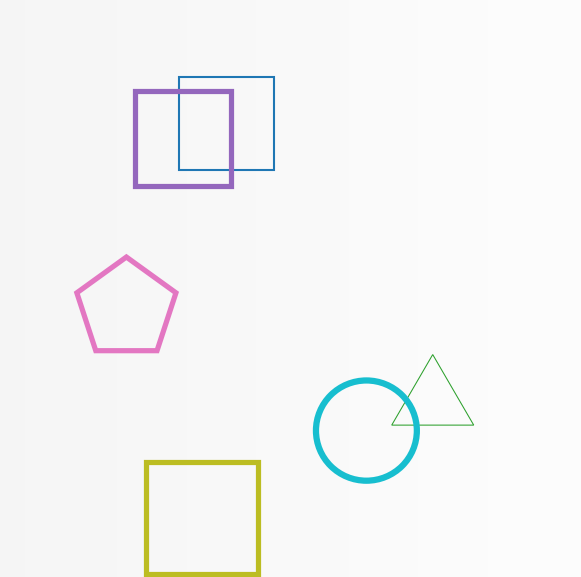[{"shape": "square", "thickness": 1, "radius": 0.41, "center": [0.389, 0.785]}, {"shape": "triangle", "thickness": 0.5, "radius": 0.41, "center": [0.744, 0.304]}, {"shape": "square", "thickness": 2.5, "radius": 0.41, "center": [0.315, 0.76]}, {"shape": "pentagon", "thickness": 2.5, "radius": 0.45, "center": [0.217, 0.464]}, {"shape": "square", "thickness": 2.5, "radius": 0.48, "center": [0.348, 0.103]}, {"shape": "circle", "thickness": 3, "radius": 0.43, "center": [0.63, 0.254]}]